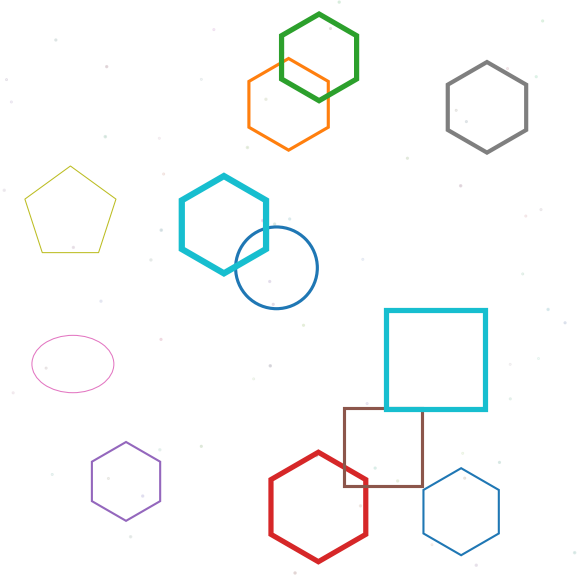[{"shape": "hexagon", "thickness": 1, "radius": 0.38, "center": [0.799, 0.113]}, {"shape": "circle", "thickness": 1.5, "radius": 0.35, "center": [0.479, 0.535]}, {"shape": "hexagon", "thickness": 1.5, "radius": 0.4, "center": [0.5, 0.818]}, {"shape": "hexagon", "thickness": 2.5, "radius": 0.38, "center": [0.553, 0.9]}, {"shape": "hexagon", "thickness": 2.5, "radius": 0.47, "center": [0.551, 0.121]}, {"shape": "hexagon", "thickness": 1, "radius": 0.34, "center": [0.218, 0.166]}, {"shape": "square", "thickness": 1.5, "radius": 0.34, "center": [0.663, 0.226]}, {"shape": "oval", "thickness": 0.5, "radius": 0.35, "center": [0.126, 0.369]}, {"shape": "hexagon", "thickness": 2, "radius": 0.39, "center": [0.843, 0.813]}, {"shape": "pentagon", "thickness": 0.5, "radius": 0.41, "center": [0.122, 0.629]}, {"shape": "square", "thickness": 2.5, "radius": 0.43, "center": [0.754, 0.377]}, {"shape": "hexagon", "thickness": 3, "radius": 0.42, "center": [0.388, 0.61]}]